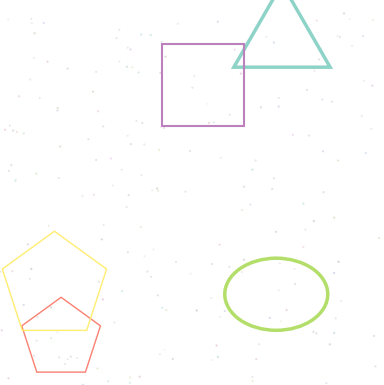[{"shape": "triangle", "thickness": 2.5, "radius": 0.72, "center": [0.732, 0.898]}, {"shape": "pentagon", "thickness": 1, "radius": 0.54, "center": [0.159, 0.12]}, {"shape": "oval", "thickness": 2.5, "radius": 0.67, "center": [0.718, 0.236]}, {"shape": "square", "thickness": 1.5, "radius": 0.53, "center": [0.527, 0.779]}, {"shape": "pentagon", "thickness": 1, "radius": 0.71, "center": [0.141, 0.257]}]